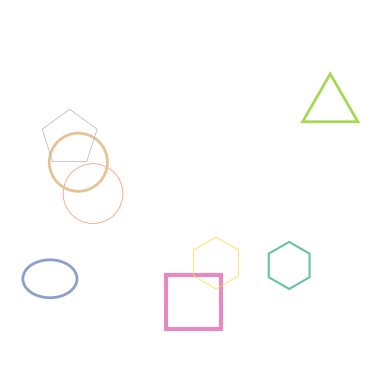[{"shape": "hexagon", "thickness": 1.5, "radius": 0.31, "center": [0.751, 0.311]}, {"shape": "circle", "thickness": 0.5, "radius": 0.39, "center": [0.242, 0.497]}, {"shape": "oval", "thickness": 2, "radius": 0.35, "center": [0.13, 0.276]}, {"shape": "square", "thickness": 3, "radius": 0.35, "center": [0.503, 0.216]}, {"shape": "triangle", "thickness": 2, "radius": 0.41, "center": [0.858, 0.725]}, {"shape": "hexagon", "thickness": 0.5, "radius": 0.34, "center": [0.561, 0.317]}, {"shape": "circle", "thickness": 2, "radius": 0.38, "center": [0.203, 0.579]}, {"shape": "pentagon", "thickness": 0.5, "radius": 0.38, "center": [0.181, 0.641]}]